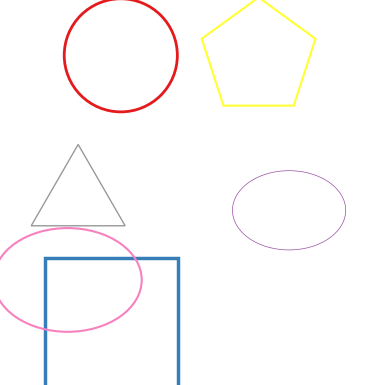[{"shape": "circle", "thickness": 2, "radius": 0.73, "center": [0.314, 0.856]}, {"shape": "square", "thickness": 2.5, "radius": 0.86, "center": [0.29, 0.157]}, {"shape": "oval", "thickness": 0.5, "radius": 0.74, "center": [0.751, 0.454]}, {"shape": "pentagon", "thickness": 1.5, "radius": 0.78, "center": [0.672, 0.851]}, {"shape": "oval", "thickness": 1.5, "radius": 0.96, "center": [0.176, 0.273]}, {"shape": "triangle", "thickness": 1, "radius": 0.7, "center": [0.203, 0.484]}]